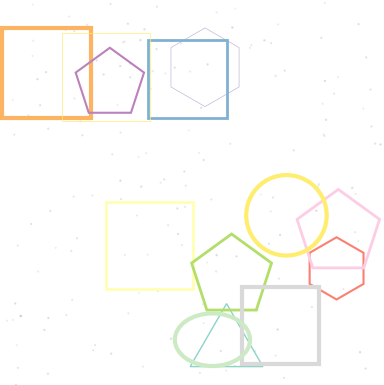[{"shape": "triangle", "thickness": 1, "radius": 0.55, "center": [0.588, 0.102]}, {"shape": "square", "thickness": 2, "radius": 0.57, "center": [0.389, 0.362]}, {"shape": "hexagon", "thickness": 0.5, "radius": 0.51, "center": [0.533, 0.825]}, {"shape": "hexagon", "thickness": 1.5, "radius": 0.4, "center": [0.874, 0.303]}, {"shape": "square", "thickness": 2, "radius": 0.51, "center": [0.487, 0.795]}, {"shape": "square", "thickness": 3, "radius": 0.58, "center": [0.121, 0.811]}, {"shape": "pentagon", "thickness": 2, "radius": 0.55, "center": [0.602, 0.283]}, {"shape": "pentagon", "thickness": 2, "radius": 0.56, "center": [0.879, 0.395]}, {"shape": "square", "thickness": 3, "radius": 0.5, "center": [0.728, 0.156]}, {"shape": "pentagon", "thickness": 1.5, "radius": 0.47, "center": [0.285, 0.783]}, {"shape": "oval", "thickness": 3, "radius": 0.49, "center": [0.552, 0.118]}, {"shape": "square", "thickness": 0.5, "radius": 0.57, "center": [0.275, 0.801]}, {"shape": "circle", "thickness": 3, "radius": 0.52, "center": [0.744, 0.441]}]